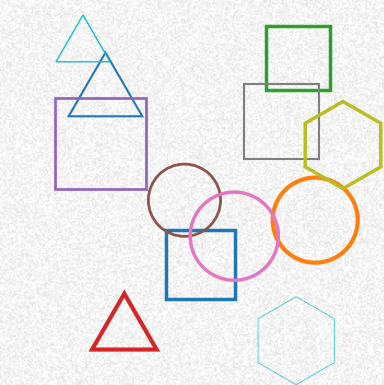[{"shape": "triangle", "thickness": 1.5, "radius": 0.55, "center": [0.274, 0.753]}, {"shape": "square", "thickness": 2.5, "radius": 0.45, "center": [0.521, 0.313]}, {"shape": "circle", "thickness": 3, "radius": 0.55, "center": [0.819, 0.428]}, {"shape": "square", "thickness": 2.5, "radius": 0.41, "center": [0.774, 0.85]}, {"shape": "triangle", "thickness": 3, "radius": 0.48, "center": [0.323, 0.141]}, {"shape": "square", "thickness": 2, "radius": 0.59, "center": [0.262, 0.626]}, {"shape": "circle", "thickness": 2, "radius": 0.47, "center": [0.479, 0.48]}, {"shape": "circle", "thickness": 2.5, "radius": 0.57, "center": [0.609, 0.387]}, {"shape": "square", "thickness": 1.5, "radius": 0.49, "center": [0.73, 0.683]}, {"shape": "hexagon", "thickness": 2.5, "radius": 0.57, "center": [0.891, 0.623]}, {"shape": "triangle", "thickness": 1, "radius": 0.41, "center": [0.216, 0.88]}, {"shape": "hexagon", "thickness": 0.5, "radius": 0.57, "center": [0.769, 0.115]}]